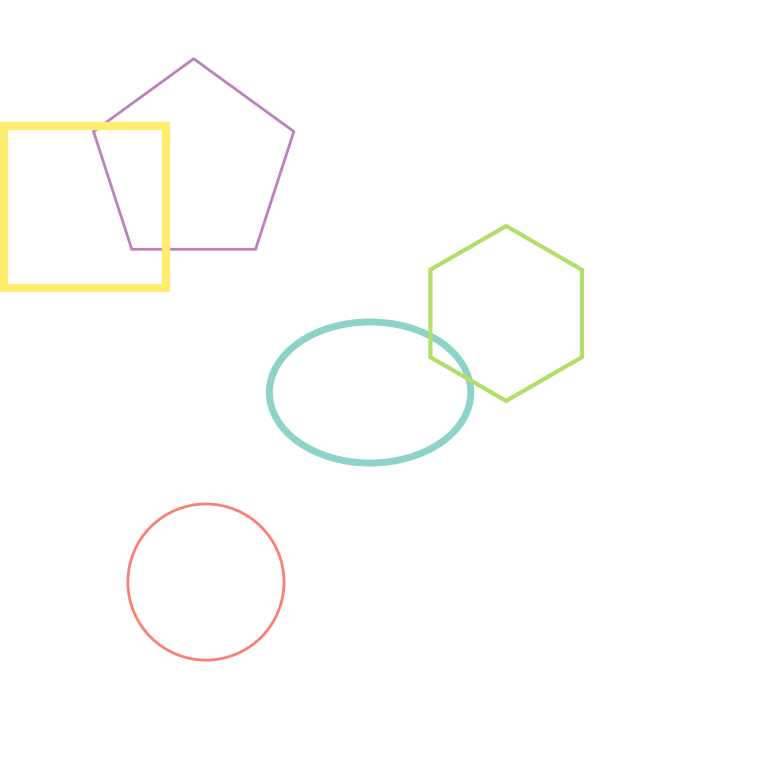[{"shape": "oval", "thickness": 2.5, "radius": 0.65, "center": [0.481, 0.49]}, {"shape": "circle", "thickness": 1, "radius": 0.51, "center": [0.267, 0.244]}, {"shape": "hexagon", "thickness": 1.5, "radius": 0.57, "center": [0.657, 0.593]}, {"shape": "pentagon", "thickness": 1, "radius": 0.68, "center": [0.252, 0.787]}, {"shape": "square", "thickness": 3, "radius": 0.53, "center": [0.11, 0.731]}]